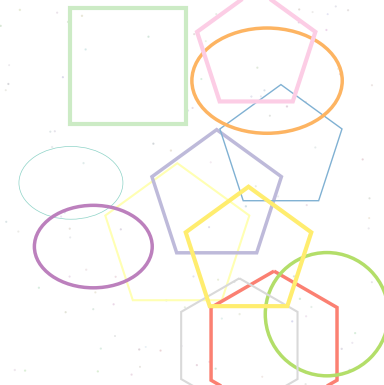[{"shape": "oval", "thickness": 0.5, "radius": 0.68, "center": [0.184, 0.525]}, {"shape": "pentagon", "thickness": 1.5, "radius": 0.98, "center": [0.461, 0.379]}, {"shape": "pentagon", "thickness": 2.5, "radius": 0.88, "center": [0.563, 0.486]}, {"shape": "hexagon", "thickness": 2.5, "radius": 0.94, "center": [0.712, 0.107]}, {"shape": "pentagon", "thickness": 1, "radius": 0.83, "center": [0.73, 0.614]}, {"shape": "oval", "thickness": 2.5, "radius": 0.98, "center": [0.694, 0.791]}, {"shape": "circle", "thickness": 2.5, "radius": 0.8, "center": [0.849, 0.184]}, {"shape": "pentagon", "thickness": 3, "radius": 0.81, "center": [0.665, 0.867]}, {"shape": "hexagon", "thickness": 1.5, "radius": 0.87, "center": [0.622, 0.103]}, {"shape": "oval", "thickness": 2.5, "radius": 0.77, "center": [0.242, 0.36]}, {"shape": "square", "thickness": 3, "radius": 0.76, "center": [0.332, 0.828]}, {"shape": "pentagon", "thickness": 3, "radius": 0.86, "center": [0.645, 0.344]}]